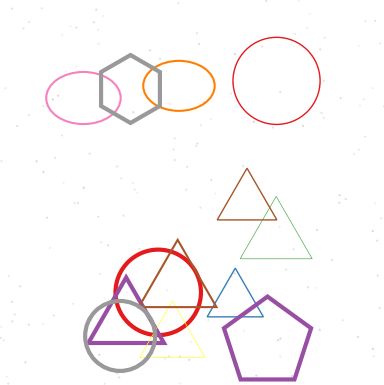[{"shape": "circle", "thickness": 1, "radius": 0.57, "center": [0.718, 0.79]}, {"shape": "circle", "thickness": 3, "radius": 0.55, "center": [0.411, 0.241]}, {"shape": "triangle", "thickness": 1, "radius": 0.42, "center": [0.611, 0.219]}, {"shape": "triangle", "thickness": 0.5, "radius": 0.54, "center": [0.717, 0.382]}, {"shape": "triangle", "thickness": 3, "radius": 0.57, "center": [0.328, 0.166]}, {"shape": "pentagon", "thickness": 3, "radius": 0.6, "center": [0.695, 0.111]}, {"shape": "oval", "thickness": 1.5, "radius": 0.46, "center": [0.465, 0.777]}, {"shape": "triangle", "thickness": 0.5, "radius": 0.49, "center": [0.448, 0.121]}, {"shape": "triangle", "thickness": 1.5, "radius": 0.58, "center": [0.461, 0.261]}, {"shape": "triangle", "thickness": 1, "radius": 0.45, "center": [0.642, 0.474]}, {"shape": "oval", "thickness": 1.5, "radius": 0.48, "center": [0.217, 0.745]}, {"shape": "hexagon", "thickness": 3, "radius": 0.44, "center": [0.339, 0.769]}, {"shape": "circle", "thickness": 3, "radius": 0.45, "center": [0.312, 0.127]}]